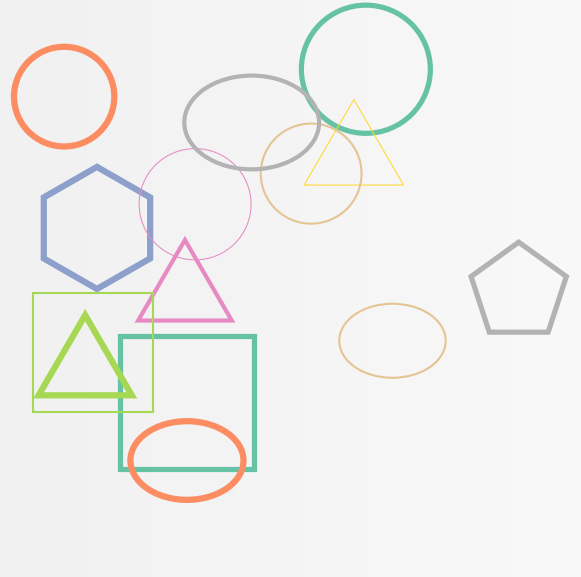[{"shape": "square", "thickness": 2.5, "radius": 0.58, "center": [0.322, 0.302]}, {"shape": "circle", "thickness": 2.5, "radius": 0.55, "center": [0.629, 0.879]}, {"shape": "oval", "thickness": 3, "radius": 0.49, "center": [0.322, 0.202]}, {"shape": "circle", "thickness": 3, "radius": 0.43, "center": [0.11, 0.832]}, {"shape": "hexagon", "thickness": 3, "radius": 0.53, "center": [0.167, 0.604]}, {"shape": "triangle", "thickness": 2, "radius": 0.47, "center": [0.318, 0.491]}, {"shape": "circle", "thickness": 0.5, "radius": 0.48, "center": [0.336, 0.645]}, {"shape": "triangle", "thickness": 3, "radius": 0.46, "center": [0.147, 0.361]}, {"shape": "square", "thickness": 1, "radius": 0.52, "center": [0.16, 0.388]}, {"shape": "triangle", "thickness": 0.5, "radius": 0.49, "center": [0.609, 0.728]}, {"shape": "circle", "thickness": 1, "radius": 0.43, "center": [0.535, 0.699]}, {"shape": "oval", "thickness": 1, "radius": 0.46, "center": [0.675, 0.409]}, {"shape": "oval", "thickness": 2, "radius": 0.58, "center": [0.433, 0.787]}, {"shape": "pentagon", "thickness": 2.5, "radius": 0.43, "center": [0.892, 0.494]}]